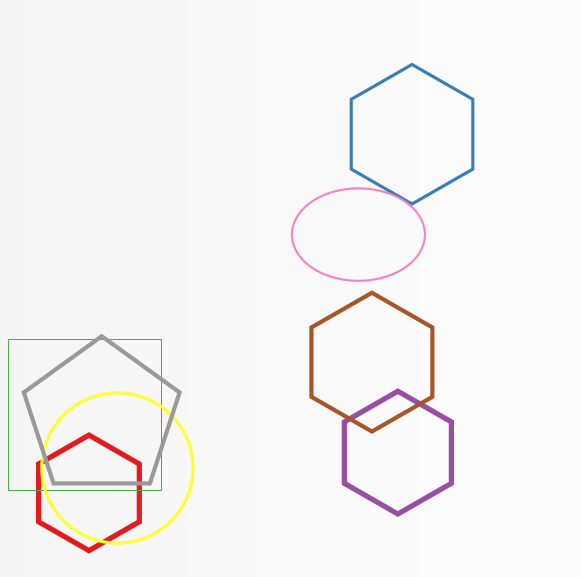[{"shape": "hexagon", "thickness": 2.5, "radius": 0.5, "center": [0.153, 0.146]}, {"shape": "hexagon", "thickness": 1.5, "radius": 0.6, "center": [0.709, 0.767]}, {"shape": "square", "thickness": 0.5, "radius": 0.66, "center": [0.146, 0.281]}, {"shape": "hexagon", "thickness": 2.5, "radius": 0.53, "center": [0.685, 0.215]}, {"shape": "circle", "thickness": 1.5, "radius": 0.65, "center": [0.202, 0.189]}, {"shape": "hexagon", "thickness": 2, "radius": 0.6, "center": [0.64, 0.372]}, {"shape": "oval", "thickness": 1, "radius": 0.57, "center": [0.617, 0.593]}, {"shape": "pentagon", "thickness": 2, "radius": 0.7, "center": [0.175, 0.276]}]